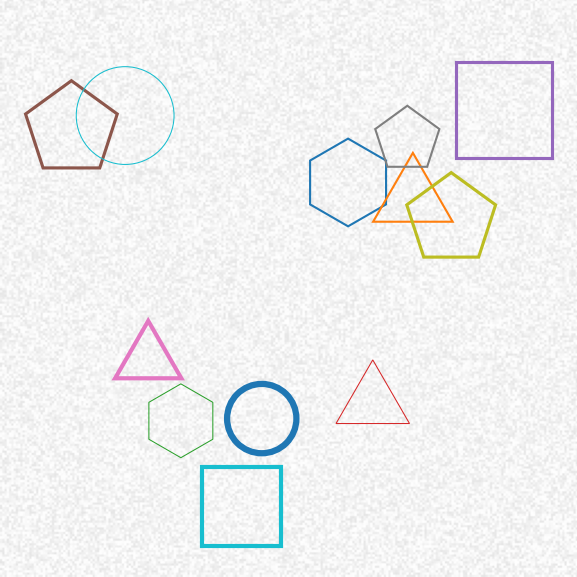[{"shape": "circle", "thickness": 3, "radius": 0.3, "center": [0.453, 0.274]}, {"shape": "hexagon", "thickness": 1, "radius": 0.38, "center": [0.603, 0.683]}, {"shape": "triangle", "thickness": 1, "radius": 0.4, "center": [0.715, 0.655]}, {"shape": "hexagon", "thickness": 0.5, "radius": 0.32, "center": [0.313, 0.271]}, {"shape": "triangle", "thickness": 0.5, "radius": 0.37, "center": [0.645, 0.302]}, {"shape": "square", "thickness": 1.5, "radius": 0.42, "center": [0.873, 0.809]}, {"shape": "pentagon", "thickness": 1.5, "radius": 0.42, "center": [0.124, 0.776]}, {"shape": "triangle", "thickness": 2, "radius": 0.33, "center": [0.257, 0.377]}, {"shape": "pentagon", "thickness": 1, "radius": 0.29, "center": [0.705, 0.758]}, {"shape": "pentagon", "thickness": 1.5, "radius": 0.4, "center": [0.781, 0.619]}, {"shape": "square", "thickness": 2, "radius": 0.34, "center": [0.419, 0.122]}, {"shape": "circle", "thickness": 0.5, "radius": 0.42, "center": [0.217, 0.799]}]